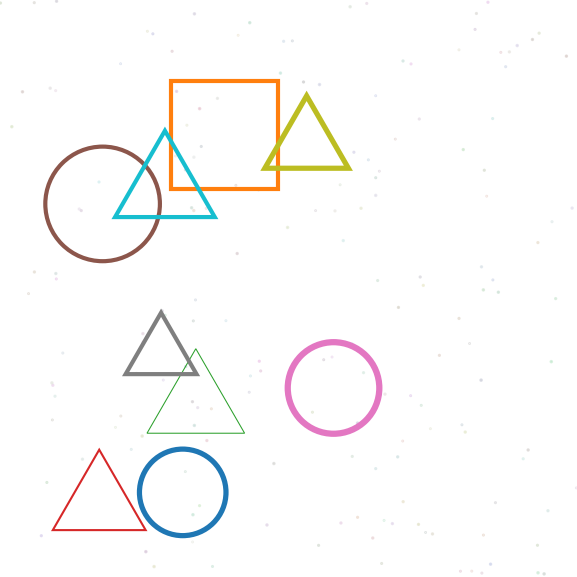[{"shape": "circle", "thickness": 2.5, "radius": 0.37, "center": [0.316, 0.147]}, {"shape": "square", "thickness": 2, "radius": 0.47, "center": [0.389, 0.766]}, {"shape": "triangle", "thickness": 0.5, "radius": 0.49, "center": [0.339, 0.298]}, {"shape": "triangle", "thickness": 1, "radius": 0.46, "center": [0.172, 0.128]}, {"shape": "circle", "thickness": 2, "radius": 0.5, "center": [0.178, 0.646]}, {"shape": "circle", "thickness": 3, "radius": 0.4, "center": [0.578, 0.327]}, {"shape": "triangle", "thickness": 2, "radius": 0.35, "center": [0.279, 0.387]}, {"shape": "triangle", "thickness": 2.5, "radius": 0.42, "center": [0.531, 0.75]}, {"shape": "triangle", "thickness": 2, "radius": 0.5, "center": [0.286, 0.673]}]